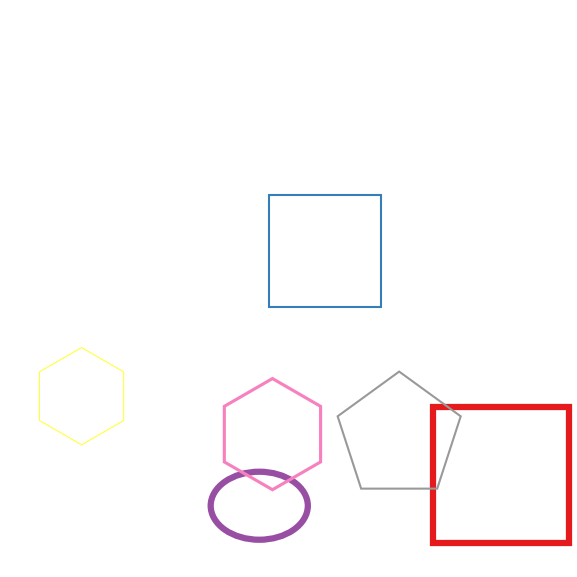[{"shape": "square", "thickness": 3, "radius": 0.59, "center": [0.867, 0.177]}, {"shape": "square", "thickness": 1, "radius": 0.48, "center": [0.563, 0.565]}, {"shape": "oval", "thickness": 3, "radius": 0.42, "center": [0.449, 0.123]}, {"shape": "hexagon", "thickness": 0.5, "radius": 0.42, "center": [0.141, 0.313]}, {"shape": "hexagon", "thickness": 1.5, "radius": 0.48, "center": [0.472, 0.247]}, {"shape": "pentagon", "thickness": 1, "radius": 0.56, "center": [0.691, 0.244]}]